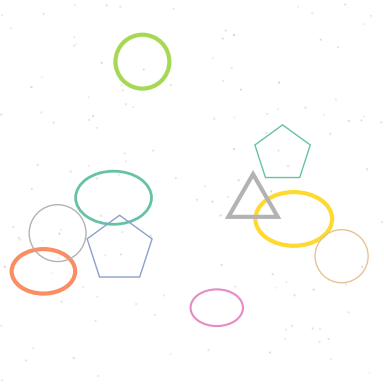[{"shape": "oval", "thickness": 2, "radius": 0.49, "center": [0.295, 0.486]}, {"shape": "pentagon", "thickness": 1, "radius": 0.38, "center": [0.734, 0.6]}, {"shape": "oval", "thickness": 3, "radius": 0.41, "center": [0.113, 0.295]}, {"shape": "pentagon", "thickness": 1, "radius": 0.44, "center": [0.311, 0.352]}, {"shape": "oval", "thickness": 1.5, "radius": 0.34, "center": [0.563, 0.201]}, {"shape": "circle", "thickness": 3, "radius": 0.35, "center": [0.37, 0.84]}, {"shape": "oval", "thickness": 3, "radius": 0.5, "center": [0.763, 0.431]}, {"shape": "circle", "thickness": 1, "radius": 0.34, "center": [0.887, 0.334]}, {"shape": "triangle", "thickness": 3, "radius": 0.37, "center": [0.657, 0.474]}, {"shape": "circle", "thickness": 1, "radius": 0.37, "center": [0.15, 0.394]}]